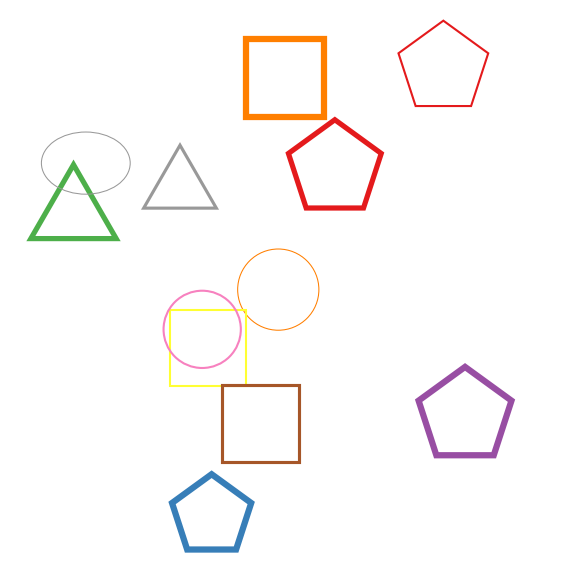[{"shape": "pentagon", "thickness": 1, "radius": 0.41, "center": [0.768, 0.882]}, {"shape": "pentagon", "thickness": 2.5, "radius": 0.42, "center": [0.58, 0.707]}, {"shape": "pentagon", "thickness": 3, "radius": 0.36, "center": [0.366, 0.106]}, {"shape": "triangle", "thickness": 2.5, "radius": 0.43, "center": [0.127, 0.629]}, {"shape": "pentagon", "thickness": 3, "radius": 0.42, "center": [0.805, 0.279]}, {"shape": "square", "thickness": 3, "radius": 0.34, "center": [0.494, 0.864]}, {"shape": "circle", "thickness": 0.5, "radius": 0.35, "center": [0.482, 0.498]}, {"shape": "square", "thickness": 1, "radius": 0.33, "center": [0.359, 0.396]}, {"shape": "square", "thickness": 1.5, "radius": 0.33, "center": [0.451, 0.265]}, {"shape": "circle", "thickness": 1, "radius": 0.33, "center": [0.35, 0.429]}, {"shape": "oval", "thickness": 0.5, "radius": 0.38, "center": [0.149, 0.717]}, {"shape": "triangle", "thickness": 1.5, "radius": 0.36, "center": [0.312, 0.675]}]